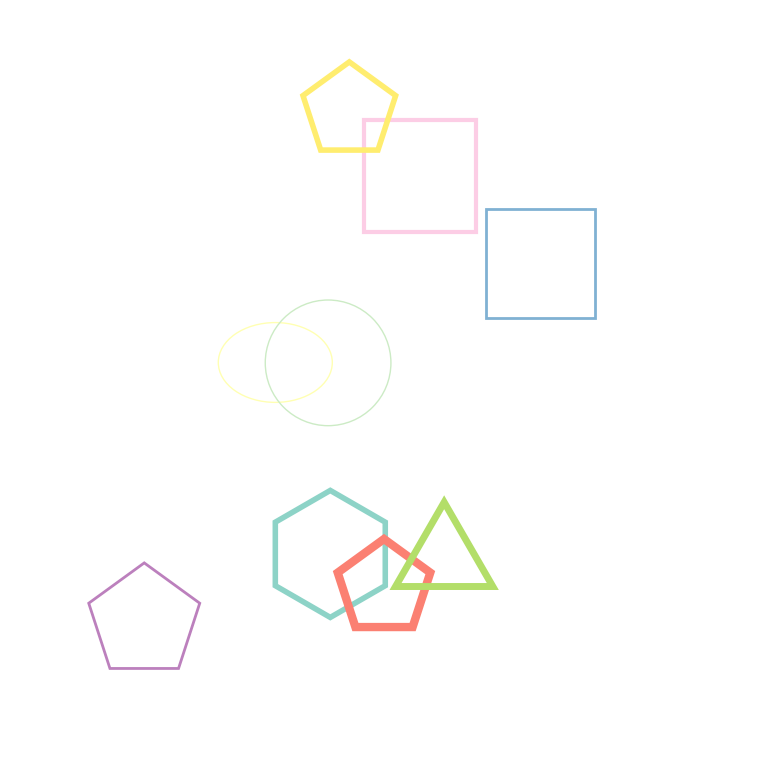[{"shape": "hexagon", "thickness": 2, "radius": 0.41, "center": [0.429, 0.281]}, {"shape": "oval", "thickness": 0.5, "radius": 0.37, "center": [0.358, 0.529]}, {"shape": "pentagon", "thickness": 3, "radius": 0.32, "center": [0.499, 0.237]}, {"shape": "square", "thickness": 1, "radius": 0.35, "center": [0.702, 0.658]}, {"shape": "triangle", "thickness": 2.5, "radius": 0.36, "center": [0.577, 0.275]}, {"shape": "square", "thickness": 1.5, "radius": 0.36, "center": [0.546, 0.772]}, {"shape": "pentagon", "thickness": 1, "radius": 0.38, "center": [0.187, 0.193]}, {"shape": "circle", "thickness": 0.5, "radius": 0.41, "center": [0.426, 0.529]}, {"shape": "pentagon", "thickness": 2, "radius": 0.32, "center": [0.454, 0.856]}]